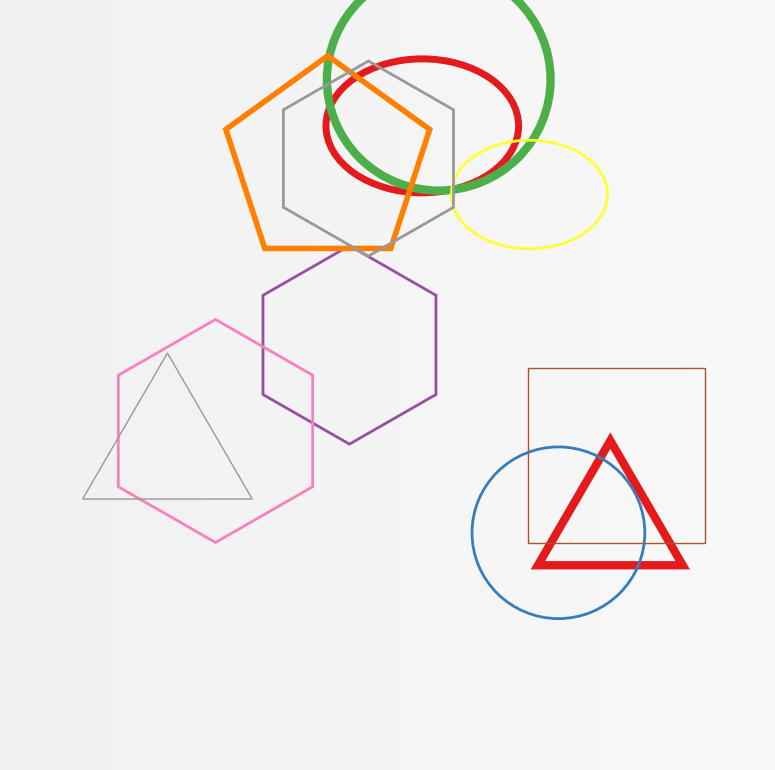[{"shape": "oval", "thickness": 2.5, "radius": 0.62, "center": [0.545, 0.837]}, {"shape": "triangle", "thickness": 3, "radius": 0.54, "center": [0.788, 0.32]}, {"shape": "circle", "thickness": 1, "radius": 0.56, "center": [0.721, 0.308]}, {"shape": "circle", "thickness": 3, "radius": 0.72, "center": [0.566, 0.897]}, {"shape": "hexagon", "thickness": 1, "radius": 0.64, "center": [0.451, 0.552]}, {"shape": "pentagon", "thickness": 2, "radius": 0.69, "center": [0.423, 0.789]}, {"shape": "oval", "thickness": 1, "radius": 0.5, "center": [0.683, 0.747]}, {"shape": "square", "thickness": 0.5, "radius": 0.57, "center": [0.795, 0.408]}, {"shape": "hexagon", "thickness": 1, "radius": 0.72, "center": [0.278, 0.44]}, {"shape": "hexagon", "thickness": 1, "radius": 0.63, "center": [0.475, 0.794]}, {"shape": "triangle", "thickness": 0.5, "radius": 0.63, "center": [0.216, 0.415]}]